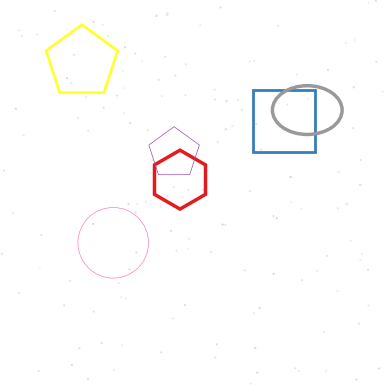[{"shape": "hexagon", "thickness": 2.5, "radius": 0.38, "center": [0.467, 0.533]}, {"shape": "square", "thickness": 2, "radius": 0.4, "center": [0.739, 0.685]}, {"shape": "pentagon", "thickness": 0.5, "radius": 0.34, "center": [0.452, 0.602]}, {"shape": "pentagon", "thickness": 2, "radius": 0.49, "center": [0.213, 0.838]}, {"shape": "circle", "thickness": 0.5, "radius": 0.46, "center": [0.294, 0.369]}, {"shape": "oval", "thickness": 2.5, "radius": 0.45, "center": [0.798, 0.714]}]